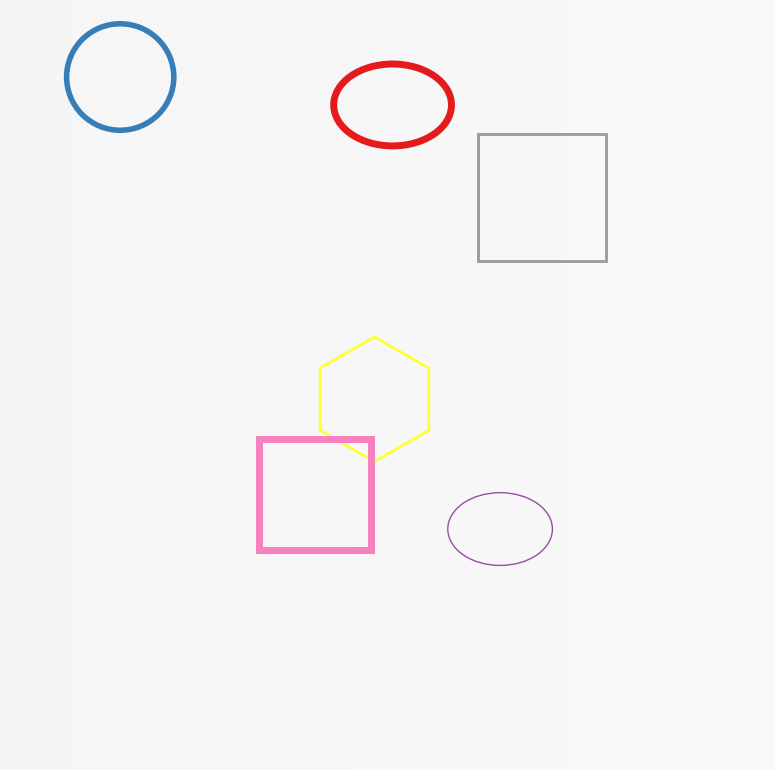[{"shape": "oval", "thickness": 2.5, "radius": 0.38, "center": [0.507, 0.864]}, {"shape": "circle", "thickness": 2, "radius": 0.35, "center": [0.155, 0.9]}, {"shape": "oval", "thickness": 0.5, "radius": 0.34, "center": [0.645, 0.313]}, {"shape": "hexagon", "thickness": 1, "radius": 0.4, "center": [0.483, 0.481]}, {"shape": "square", "thickness": 2.5, "radius": 0.36, "center": [0.406, 0.358]}, {"shape": "square", "thickness": 1, "radius": 0.41, "center": [0.699, 0.743]}]